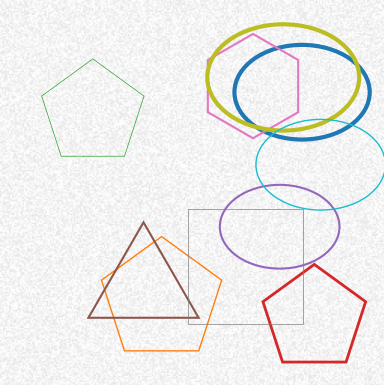[{"shape": "oval", "thickness": 3, "radius": 0.88, "center": [0.785, 0.76]}, {"shape": "pentagon", "thickness": 1, "radius": 0.82, "center": [0.42, 0.221]}, {"shape": "pentagon", "thickness": 0.5, "radius": 0.7, "center": [0.241, 0.707]}, {"shape": "pentagon", "thickness": 2, "radius": 0.7, "center": [0.816, 0.173]}, {"shape": "oval", "thickness": 1.5, "radius": 0.78, "center": [0.726, 0.411]}, {"shape": "triangle", "thickness": 1.5, "radius": 0.83, "center": [0.373, 0.257]}, {"shape": "hexagon", "thickness": 1.5, "radius": 0.68, "center": [0.657, 0.776]}, {"shape": "square", "thickness": 0.5, "radius": 0.74, "center": [0.638, 0.308]}, {"shape": "oval", "thickness": 3, "radius": 0.99, "center": [0.736, 0.799]}, {"shape": "oval", "thickness": 1, "radius": 0.84, "center": [0.833, 0.572]}]